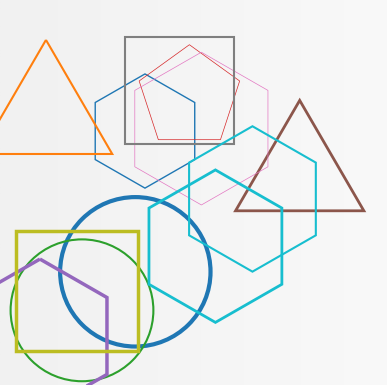[{"shape": "circle", "thickness": 3, "radius": 0.97, "center": [0.349, 0.294]}, {"shape": "hexagon", "thickness": 1, "radius": 0.74, "center": [0.374, 0.66]}, {"shape": "triangle", "thickness": 1.5, "radius": 0.99, "center": [0.119, 0.699]}, {"shape": "circle", "thickness": 1.5, "radius": 0.92, "center": [0.212, 0.194]}, {"shape": "pentagon", "thickness": 0.5, "radius": 0.68, "center": [0.489, 0.747]}, {"shape": "hexagon", "thickness": 2.5, "radius": 1.0, "center": [0.103, 0.127]}, {"shape": "triangle", "thickness": 2, "radius": 0.96, "center": [0.773, 0.548]}, {"shape": "hexagon", "thickness": 0.5, "radius": 0.99, "center": [0.52, 0.666]}, {"shape": "square", "thickness": 1.5, "radius": 0.7, "center": [0.463, 0.765]}, {"shape": "square", "thickness": 2.5, "radius": 0.78, "center": [0.198, 0.244]}, {"shape": "hexagon", "thickness": 2, "radius": 0.99, "center": [0.556, 0.361]}, {"shape": "hexagon", "thickness": 1.5, "radius": 0.94, "center": [0.652, 0.483]}]